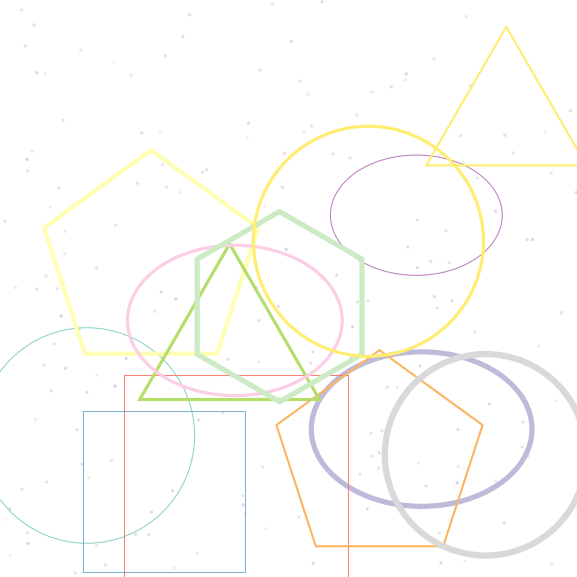[{"shape": "circle", "thickness": 0.5, "radius": 0.93, "center": [0.15, 0.245]}, {"shape": "pentagon", "thickness": 2, "radius": 0.97, "center": [0.262, 0.544]}, {"shape": "oval", "thickness": 2.5, "radius": 0.96, "center": [0.73, 0.256]}, {"shape": "square", "thickness": 0.5, "radius": 0.97, "center": [0.409, 0.156]}, {"shape": "square", "thickness": 0.5, "radius": 0.7, "center": [0.284, 0.148]}, {"shape": "pentagon", "thickness": 1, "radius": 0.94, "center": [0.657, 0.205]}, {"shape": "triangle", "thickness": 1.5, "radius": 0.9, "center": [0.398, 0.397]}, {"shape": "oval", "thickness": 1.5, "radius": 0.93, "center": [0.407, 0.444]}, {"shape": "circle", "thickness": 3, "radius": 0.87, "center": [0.841, 0.212]}, {"shape": "oval", "thickness": 0.5, "radius": 0.74, "center": [0.721, 0.626]}, {"shape": "hexagon", "thickness": 2.5, "radius": 0.82, "center": [0.484, 0.468]}, {"shape": "triangle", "thickness": 1, "radius": 0.8, "center": [0.877, 0.793]}, {"shape": "circle", "thickness": 1.5, "radius": 1.0, "center": [0.638, 0.581]}]